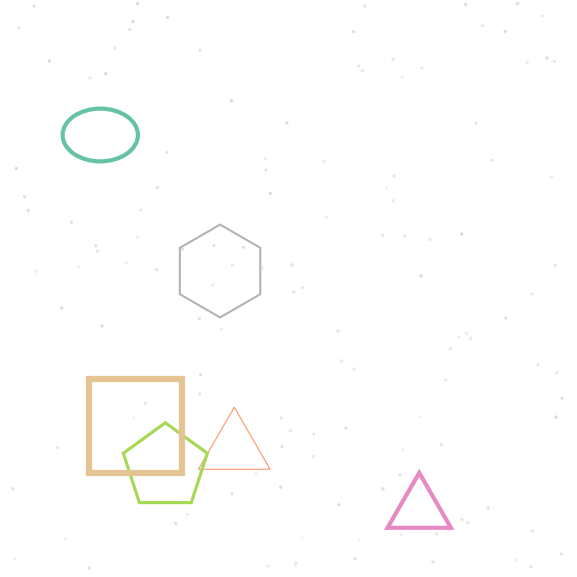[{"shape": "oval", "thickness": 2, "radius": 0.33, "center": [0.174, 0.765]}, {"shape": "triangle", "thickness": 0.5, "radius": 0.36, "center": [0.406, 0.222]}, {"shape": "triangle", "thickness": 2, "radius": 0.32, "center": [0.726, 0.117]}, {"shape": "pentagon", "thickness": 1.5, "radius": 0.38, "center": [0.286, 0.191]}, {"shape": "square", "thickness": 3, "radius": 0.41, "center": [0.235, 0.262]}, {"shape": "hexagon", "thickness": 1, "radius": 0.4, "center": [0.381, 0.53]}]